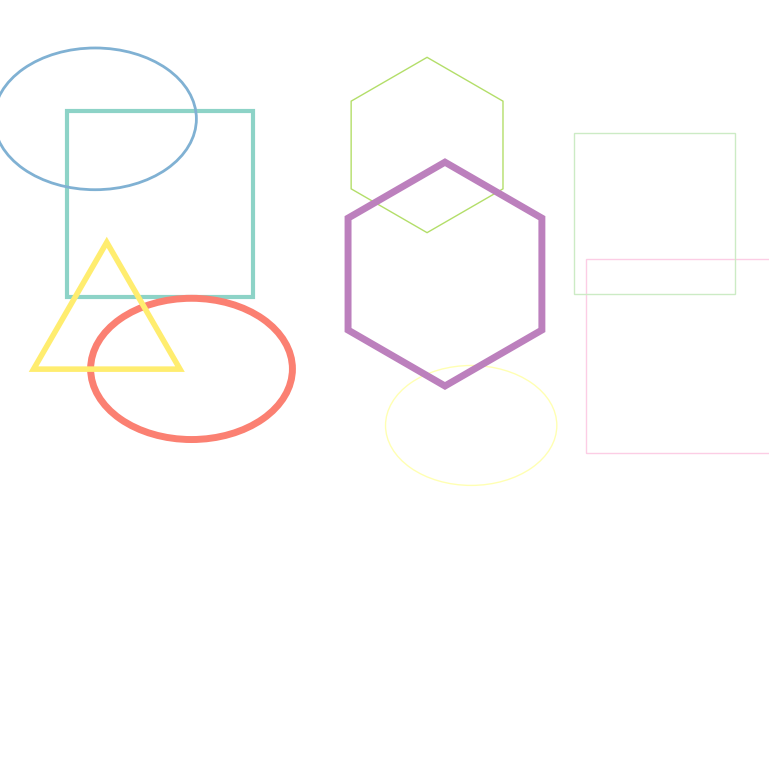[{"shape": "square", "thickness": 1.5, "radius": 0.6, "center": [0.208, 0.735]}, {"shape": "oval", "thickness": 0.5, "radius": 0.56, "center": [0.612, 0.447]}, {"shape": "oval", "thickness": 2.5, "radius": 0.66, "center": [0.249, 0.521]}, {"shape": "oval", "thickness": 1, "radius": 0.66, "center": [0.124, 0.846]}, {"shape": "hexagon", "thickness": 0.5, "radius": 0.57, "center": [0.555, 0.812]}, {"shape": "square", "thickness": 0.5, "radius": 0.63, "center": [0.886, 0.538]}, {"shape": "hexagon", "thickness": 2.5, "radius": 0.73, "center": [0.578, 0.644]}, {"shape": "square", "thickness": 0.5, "radius": 0.52, "center": [0.85, 0.722]}, {"shape": "triangle", "thickness": 2, "radius": 0.55, "center": [0.139, 0.576]}]